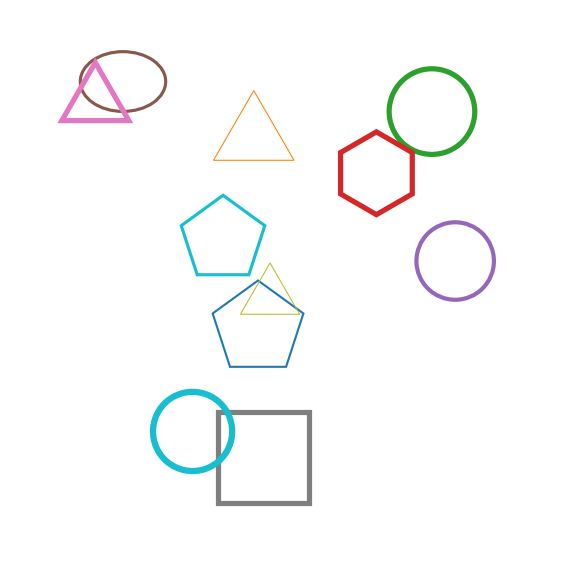[{"shape": "pentagon", "thickness": 1, "radius": 0.41, "center": [0.447, 0.431]}, {"shape": "triangle", "thickness": 0.5, "radius": 0.4, "center": [0.439, 0.762]}, {"shape": "circle", "thickness": 2.5, "radius": 0.37, "center": [0.748, 0.806]}, {"shape": "hexagon", "thickness": 2.5, "radius": 0.36, "center": [0.652, 0.699]}, {"shape": "circle", "thickness": 2, "radius": 0.34, "center": [0.788, 0.547]}, {"shape": "oval", "thickness": 1.5, "radius": 0.37, "center": [0.213, 0.858]}, {"shape": "triangle", "thickness": 2.5, "radius": 0.33, "center": [0.165, 0.824]}, {"shape": "square", "thickness": 2.5, "radius": 0.4, "center": [0.457, 0.207]}, {"shape": "triangle", "thickness": 0.5, "radius": 0.3, "center": [0.468, 0.485]}, {"shape": "pentagon", "thickness": 1.5, "radius": 0.38, "center": [0.386, 0.585]}, {"shape": "circle", "thickness": 3, "radius": 0.34, "center": [0.333, 0.252]}]